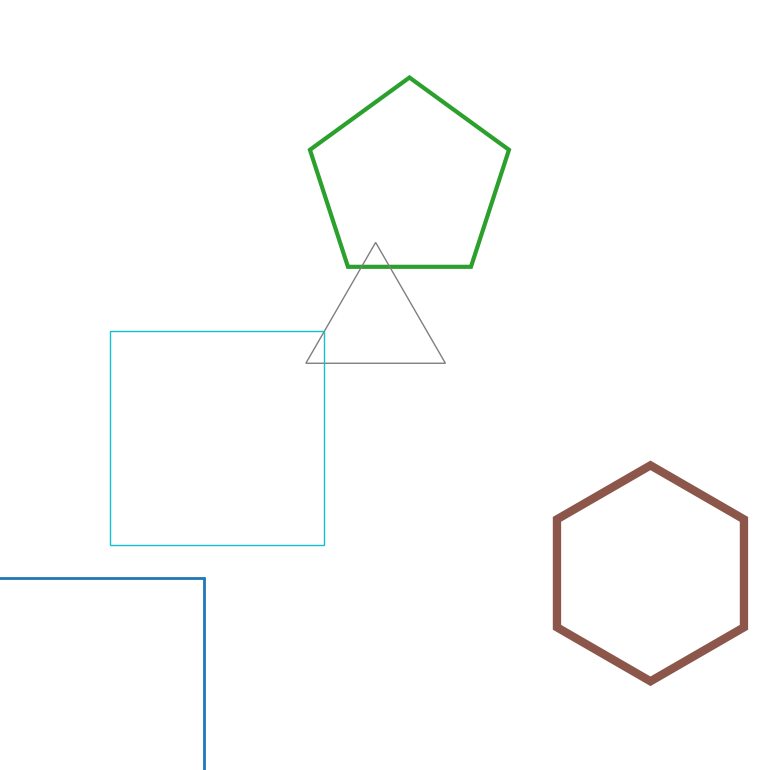[{"shape": "square", "thickness": 1, "radius": 0.7, "center": [0.124, 0.109]}, {"shape": "pentagon", "thickness": 1.5, "radius": 0.68, "center": [0.532, 0.763]}, {"shape": "hexagon", "thickness": 3, "radius": 0.7, "center": [0.845, 0.255]}, {"shape": "triangle", "thickness": 0.5, "radius": 0.52, "center": [0.488, 0.581]}, {"shape": "square", "thickness": 0.5, "radius": 0.69, "center": [0.282, 0.432]}]